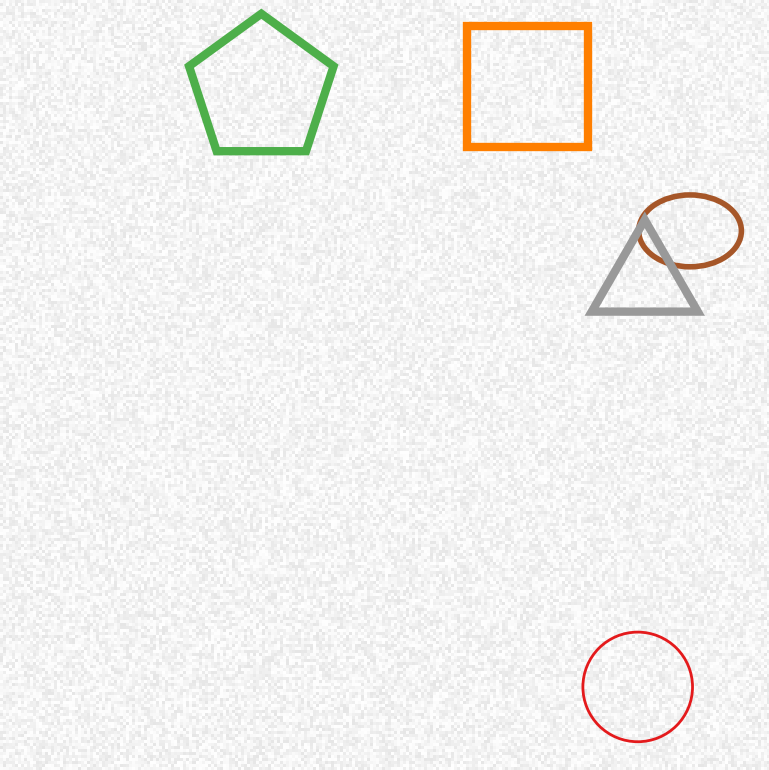[{"shape": "circle", "thickness": 1, "radius": 0.36, "center": [0.828, 0.108]}, {"shape": "pentagon", "thickness": 3, "radius": 0.49, "center": [0.339, 0.883]}, {"shape": "square", "thickness": 3, "radius": 0.39, "center": [0.685, 0.888]}, {"shape": "oval", "thickness": 2, "radius": 0.33, "center": [0.896, 0.7]}, {"shape": "triangle", "thickness": 3, "radius": 0.4, "center": [0.837, 0.635]}]